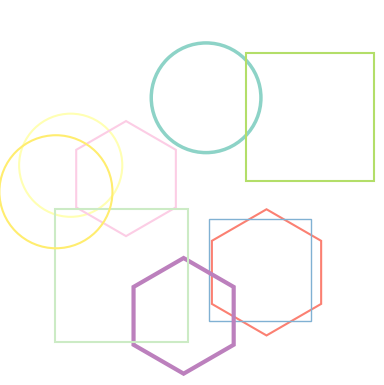[{"shape": "circle", "thickness": 2.5, "radius": 0.71, "center": [0.535, 0.746]}, {"shape": "circle", "thickness": 1.5, "radius": 0.67, "center": [0.184, 0.571]}, {"shape": "hexagon", "thickness": 1.5, "radius": 0.82, "center": [0.692, 0.293]}, {"shape": "square", "thickness": 1, "radius": 0.67, "center": [0.675, 0.299]}, {"shape": "square", "thickness": 1.5, "radius": 0.83, "center": [0.805, 0.696]}, {"shape": "hexagon", "thickness": 1.5, "radius": 0.75, "center": [0.327, 0.536]}, {"shape": "hexagon", "thickness": 3, "radius": 0.75, "center": [0.477, 0.18]}, {"shape": "square", "thickness": 1.5, "radius": 0.87, "center": [0.315, 0.285]}, {"shape": "circle", "thickness": 1.5, "radius": 0.73, "center": [0.145, 0.502]}]